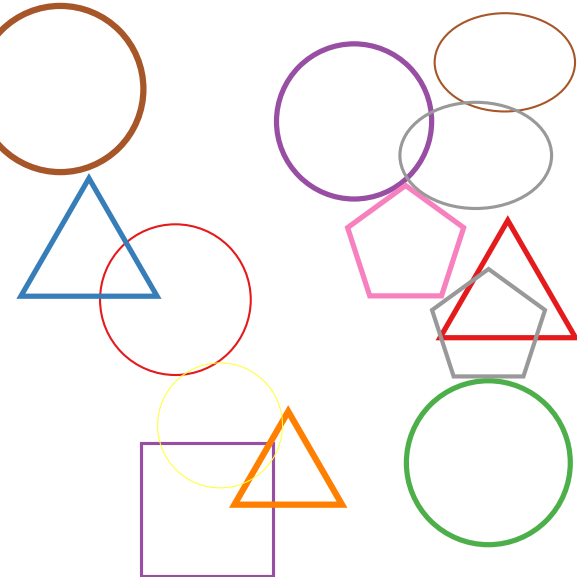[{"shape": "circle", "thickness": 1, "radius": 0.65, "center": [0.304, 0.48]}, {"shape": "triangle", "thickness": 2.5, "radius": 0.68, "center": [0.879, 0.482]}, {"shape": "triangle", "thickness": 2.5, "radius": 0.68, "center": [0.154, 0.554]}, {"shape": "circle", "thickness": 2.5, "radius": 0.71, "center": [0.846, 0.198]}, {"shape": "square", "thickness": 1.5, "radius": 0.57, "center": [0.359, 0.117]}, {"shape": "circle", "thickness": 2.5, "radius": 0.67, "center": [0.613, 0.789]}, {"shape": "triangle", "thickness": 3, "radius": 0.54, "center": [0.499, 0.179]}, {"shape": "circle", "thickness": 0.5, "radius": 0.54, "center": [0.381, 0.263]}, {"shape": "oval", "thickness": 1, "radius": 0.61, "center": [0.874, 0.891]}, {"shape": "circle", "thickness": 3, "radius": 0.72, "center": [0.104, 0.845]}, {"shape": "pentagon", "thickness": 2.5, "radius": 0.53, "center": [0.702, 0.572]}, {"shape": "pentagon", "thickness": 2, "radius": 0.51, "center": [0.846, 0.43]}, {"shape": "oval", "thickness": 1.5, "radius": 0.66, "center": [0.824, 0.73]}]